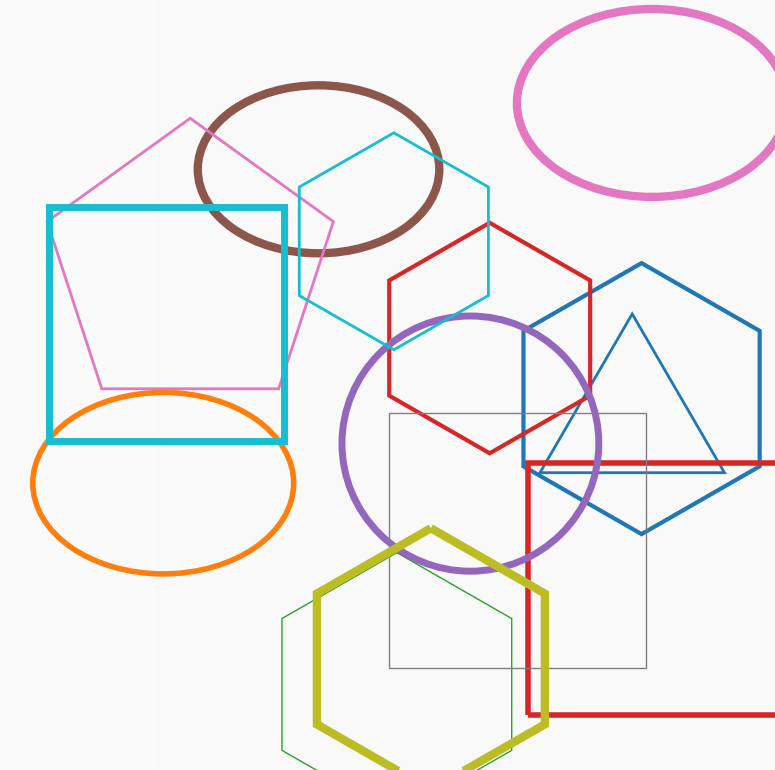[{"shape": "hexagon", "thickness": 1.5, "radius": 0.88, "center": [0.828, 0.482]}, {"shape": "triangle", "thickness": 1, "radius": 0.69, "center": [0.816, 0.455]}, {"shape": "oval", "thickness": 2, "radius": 0.84, "center": [0.211, 0.373]}, {"shape": "hexagon", "thickness": 0.5, "radius": 0.86, "center": [0.512, 0.111]}, {"shape": "square", "thickness": 2, "radius": 0.82, "center": [0.845, 0.235]}, {"shape": "hexagon", "thickness": 1.5, "radius": 0.75, "center": [0.632, 0.561]}, {"shape": "circle", "thickness": 2.5, "radius": 0.83, "center": [0.607, 0.424]}, {"shape": "oval", "thickness": 3, "radius": 0.78, "center": [0.411, 0.78]}, {"shape": "oval", "thickness": 3, "radius": 0.87, "center": [0.841, 0.866]}, {"shape": "pentagon", "thickness": 1, "radius": 0.97, "center": [0.245, 0.652]}, {"shape": "square", "thickness": 0.5, "radius": 0.83, "center": [0.668, 0.298]}, {"shape": "hexagon", "thickness": 3, "radius": 0.85, "center": [0.556, 0.144]}, {"shape": "square", "thickness": 2.5, "radius": 0.76, "center": [0.215, 0.579]}, {"shape": "hexagon", "thickness": 1, "radius": 0.7, "center": [0.508, 0.687]}]